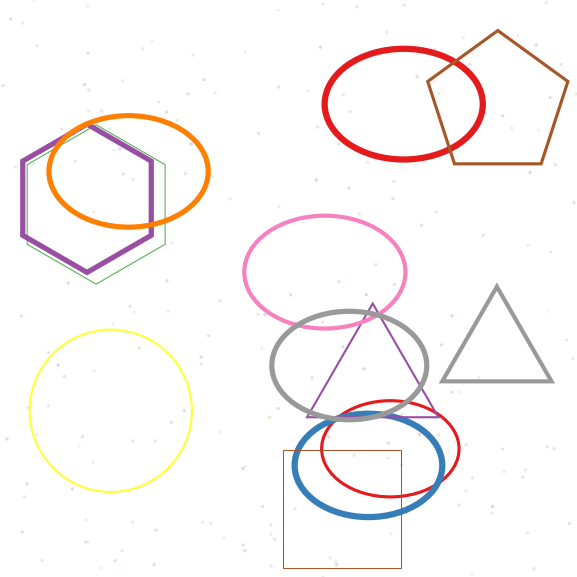[{"shape": "oval", "thickness": 3, "radius": 0.68, "center": [0.699, 0.819]}, {"shape": "oval", "thickness": 1.5, "radius": 0.59, "center": [0.676, 0.222]}, {"shape": "oval", "thickness": 3, "radius": 0.64, "center": [0.638, 0.193]}, {"shape": "hexagon", "thickness": 0.5, "radius": 0.69, "center": [0.166, 0.645]}, {"shape": "triangle", "thickness": 1, "radius": 0.66, "center": [0.645, 0.342]}, {"shape": "hexagon", "thickness": 2.5, "radius": 0.64, "center": [0.151, 0.656]}, {"shape": "oval", "thickness": 2.5, "radius": 0.69, "center": [0.223, 0.702]}, {"shape": "circle", "thickness": 1, "radius": 0.7, "center": [0.192, 0.288]}, {"shape": "pentagon", "thickness": 1.5, "radius": 0.64, "center": [0.862, 0.819]}, {"shape": "square", "thickness": 0.5, "radius": 0.51, "center": [0.591, 0.117]}, {"shape": "oval", "thickness": 2, "radius": 0.7, "center": [0.563, 0.528]}, {"shape": "oval", "thickness": 2.5, "radius": 0.67, "center": [0.605, 0.366]}, {"shape": "triangle", "thickness": 2, "radius": 0.55, "center": [0.86, 0.393]}]